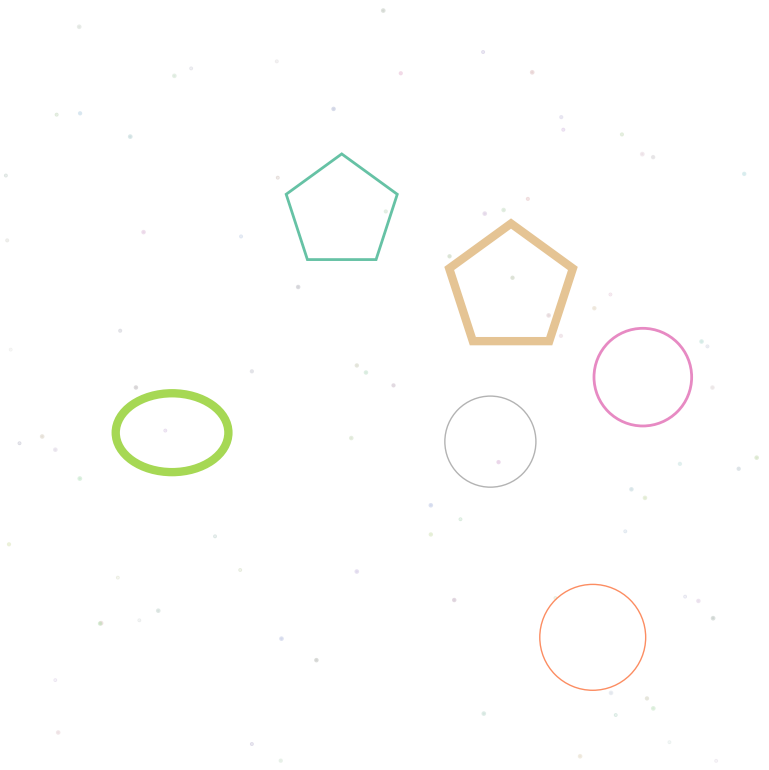[{"shape": "pentagon", "thickness": 1, "radius": 0.38, "center": [0.444, 0.724]}, {"shape": "circle", "thickness": 0.5, "radius": 0.34, "center": [0.77, 0.172]}, {"shape": "circle", "thickness": 1, "radius": 0.32, "center": [0.835, 0.51]}, {"shape": "oval", "thickness": 3, "radius": 0.37, "center": [0.223, 0.438]}, {"shape": "pentagon", "thickness": 3, "radius": 0.42, "center": [0.664, 0.625]}, {"shape": "circle", "thickness": 0.5, "radius": 0.3, "center": [0.637, 0.426]}]